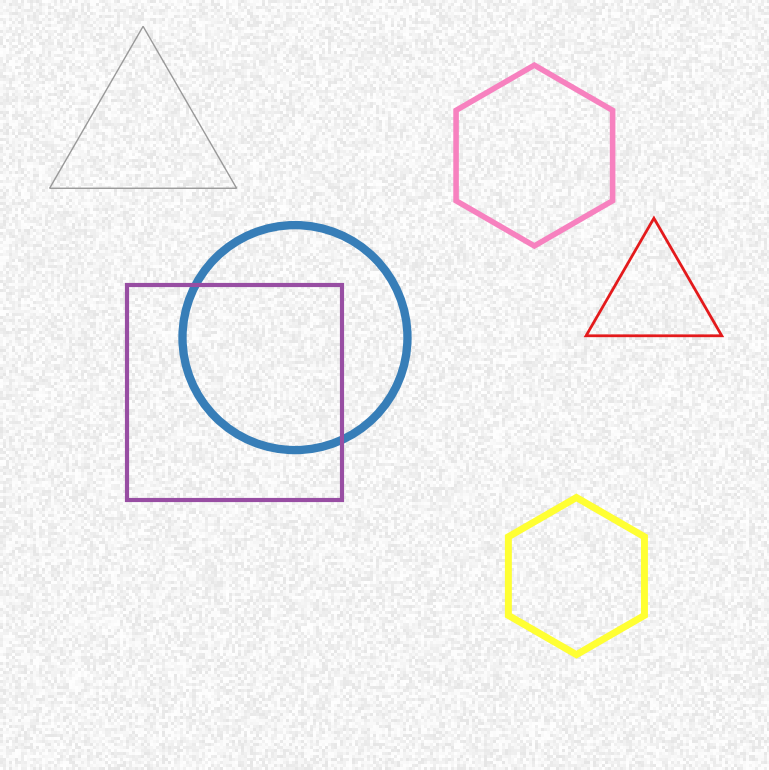[{"shape": "triangle", "thickness": 1, "radius": 0.51, "center": [0.849, 0.615]}, {"shape": "circle", "thickness": 3, "radius": 0.73, "center": [0.383, 0.562]}, {"shape": "square", "thickness": 1.5, "radius": 0.7, "center": [0.305, 0.49]}, {"shape": "hexagon", "thickness": 2.5, "radius": 0.51, "center": [0.749, 0.252]}, {"shape": "hexagon", "thickness": 2, "radius": 0.59, "center": [0.694, 0.798]}, {"shape": "triangle", "thickness": 0.5, "radius": 0.7, "center": [0.186, 0.826]}]